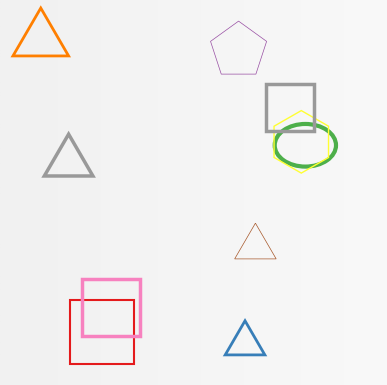[{"shape": "square", "thickness": 1.5, "radius": 0.41, "center": [0.262, 0.138]}, {"shape": "triangle", "thickness": 2, "radius": 0.3, "center": [0.632, 0.108]}, {"shape": "oval", "thickness": 3, "radius": 0.4, "center": [0.788, 0.623]}, {"shape": "pentagon", "thickness": 0.5, "radius": 0.38, "center": [0.616, 0.869]}, {"shape": "triangle", "thickness": 2, "radius": 0.41, "center": [0.105, 0.896]}, {"shape": "hexagon", "thickness": 1, "radius": 0.41, "center": [0.778, 0.632]}, {"shape": "triangle", "thickness": 0.5, "radius": 0.31, "center": [0.659, 0.358]}, {"shape": "square", "thickness": 2.5, "radius": 0.37, "center": [0.287, 0.201]}, {"shape": "triangle", "thickness": 2.5, "radius": 0.36, "center": [0.177, 0.579]}, {"shape": "square", "thickness": 2.5, "radius": 0.31, "center": [0.748, 0.721]}]